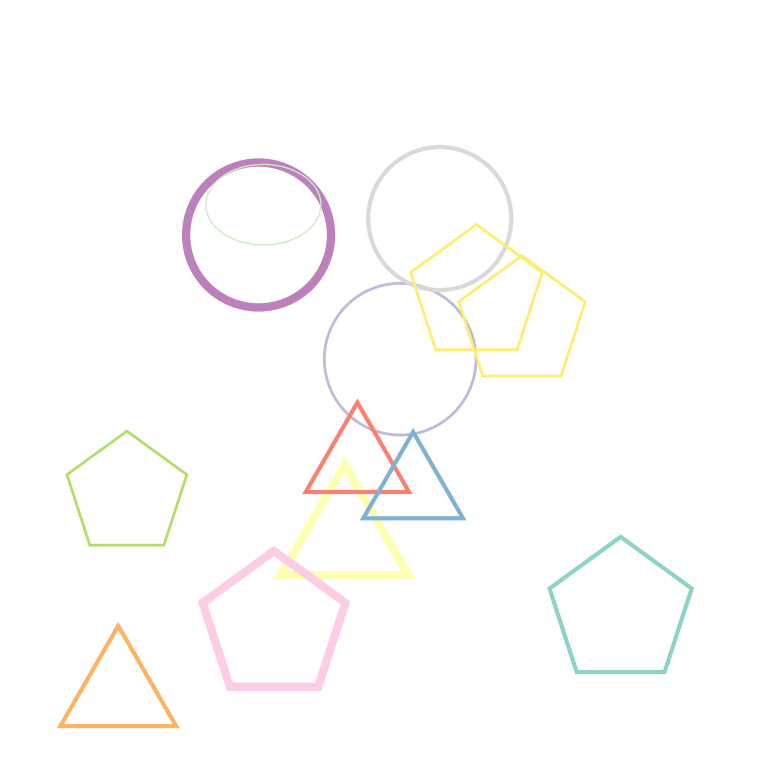[{"shape": "pentagon", "thickness": 1.5, "radius": 0.49, "center": [0.806, 0.206]}, {"shape": "triangle", "thickness": 3, "radius": 0.48, "center": [0.447, 0.301]}, {"shape": "circle", "thickness": 1, "radius": 0.49, "center": [0.52, 0.534]}, {"shape": "triangle", "thickness": 1.5, "radius": 0.39, "center": [0.464, 0.4]}, {"shape": "triangle", "thickness": 1.5, "radius": 0.37, "center": [0.537, 0.364]}, {"shape": "triangle", "thickness": 1.5, "radius": 0.43, "center": [0.154, 0.1]}, {"shape": "pentagon", "thickness": 1, "radius": 0.41, "center": [0.165, 0.358]}, {"shape": "pentagon", "thickness": 3, "radius": 0.49, "center": [0.356, 0.187]}, {"shape": "circle", "thickness": 1.5, "radius": 0.46, "center": [0.571, 0.716]}, {"shape": "circle", "thickness": 3, "radius": 0.47, "center": [0.336, 0.695]}, {"shape": "oval", "thickness": 0.5, "radius": 0.37, "center": [0.342, 0.734]}, {"shape": "pentagon", "thickness": 1, "radius": 0.45, "center": [0.619, 0.618]}, {"shape": "pentagon", "thickness": 1, "radius": 0.43, "center": [0.678, 0.581]}]